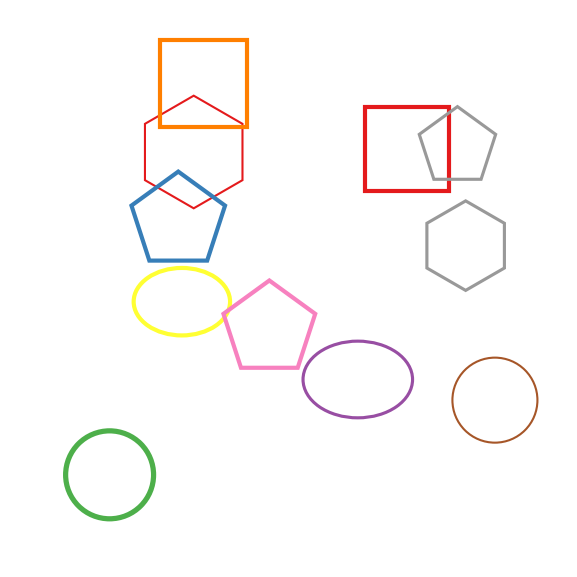[{"shape": "square", "thickness": 2, "radius": 0.36, "center": [0.704, 0.742]}, {"shape": "hexagon", "thickness": 1, "radius": 0.49, "center": [0.335, 0.736]}, {"shape": "pentagon", "thickness": 2, "radius": 0.43, "center": [0.309, 0.617]}, {"shape": "circle", "thickness": 2.5, "radius": 0.38, "center": [0.19, 0.177]}, {"shape": "oval", "thickness": 1.5, "radius": 0.47, "center": [0.62, 0.342]}, {"shape": "square", "thickness": 2, "radius": 0.38, "center": [0.352, 0.854]}, {"shape": "oval", "thickness": 2, "radius": 0.42, "center": [0.315, 0.477]}, {"shape": "circle", "thickness": 1, "radius": 0.37, "center": [0.857, 0.306]}, {"shape": "pentagon", "thickness": 2, "radius": 0.42, "center": [0.466, 0.43]}, {"shape": "hexagon", "thickness": 1.5, "radius": 0.39, "center": [0.806, 0.574]}, {"shape": "pentagon", "thickness": 1.5, "radius": 0.35, "center": [0.792, 0.745]}]